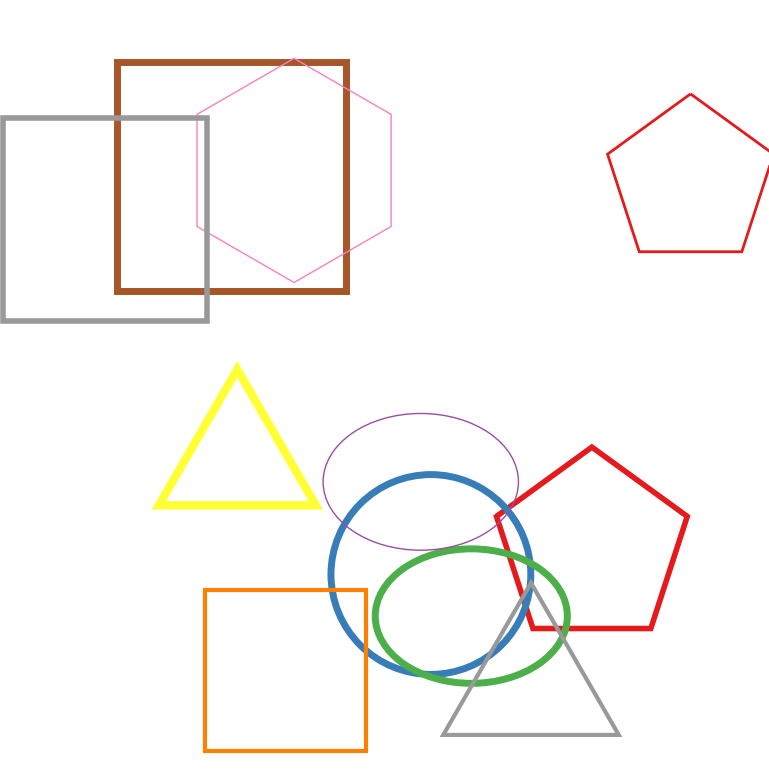[{"shape": "pentagon", "thickness": 2, "radius": 0.65, "center": [0.769, 0.289]}, {"shape": "pentagon", "thickness": 1, "radius": 0.57, "center": [0.897, 0.765]}, {"shape": "circle", "thickness": 2.5, "radius": 0.65, "center": [0.56, 0.254]}, {"shape": "oval", "thickness": 2.5, "radius": 0.62, "center": [0.612, 0.2]}, {"shape": "oval", "thickness": 0.5, "radius": 0.63, "center": [0.546, 0.374]}, {"shape": "square", "thickness": 1.5, "radius": 0.52, "center": [0.371, 0.129]}, {"shape": "triangle", "thickness": 3, "radius": 0.59, "center": [0.308, 0.402]}, {"shape": "square", "thickness": 2.5, "radius": 0.74, "center": [0.3, 0.771]}, {"shape": "hexagon", "thickness": 0.5, "radius": 0.73, "center": [0.382, 0.779]}, {"shape": "square", "thickness": 2, "radius": 0.66, "center": [0.136, 0.715]}, {"shape": "triangle", "thickness": 1.5, "radius": 0.66, "center": [0.69, 0.111]}]